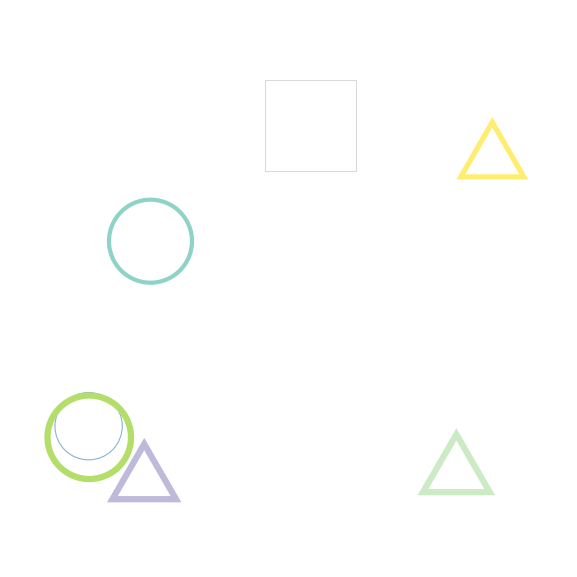[{"shape": "circle", "thickness": 2, "radius": 0.36, "center": [0.261, 0.581]}, {"shape": "triangle", "thickness": 3, "radius": 0.32, "center": [0.25, 0.167]}, {"shape": "circle", "thickness": 0.5, "radius": 0.29, "center": [0.153, 0.261]}, {"shape": "circle", "thickness": 3, "radius": 0.36, "center": [0.155, 0.242]}, {"shape": "square", "thickness": 0.5, "radius": 0.39, "center": [0.538, 0.781]}, {"shape": "triangle", "thickness": 3, "radius": 0.33, "center": [0.79, 0.18]}, {"shape": "triangle", "thickness": 2.5, "radius": 0.32, "center": [0.852, 0.724]}]